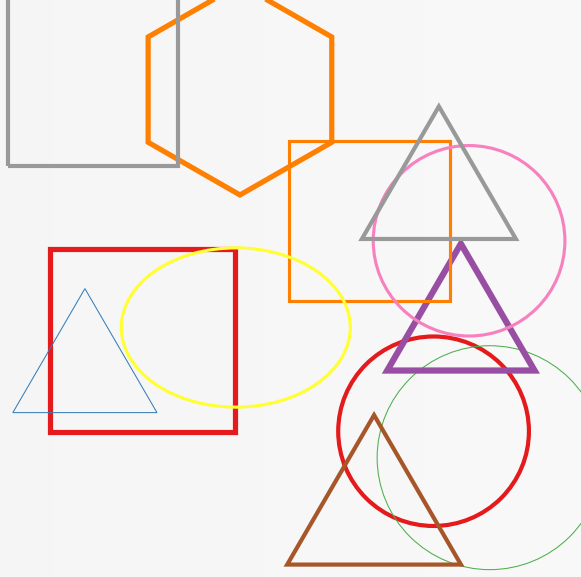[{"shape": "circle", "thickness": 2, "radius": 0.82, "center": [0.746, 0.252]}, {"shape": "square", "thickness": 2.5, "radius": 0.79, "center": [0.245, 0.409]}, {"shape": "triangle", "thickness": 0.5, "radius": 0.72, "center": [0.146, 0.356]}, {"shape": "circle", "thickness": 0.5, "radius": 0.97, "center": [0.843, 0.207]}, {"shape": "triangle", "thickness": 3, "radius": 0.73, "center": [0.793, 0.431]}, {"shape": "hexagon", "thickness": 2.5, "radius": 0.91, "center": [0.413, 0.844]}, {"shape": "square", "thickness": 1.5, "radius": 0.69, "center": [0.636, 0.616]}, {"shape": "oval", "thickness": 1.5, "radius": 0.98, "center": [0.406, 0.432]}, {"shape": "triangle", "thickness": 2, "radius": 0.86, "center": [0.644, 0.108]}, {"shape": "circle", "thickness": 1.5, "radius": 0.82, "center": [0.807, 0.582]}, {"shape": "triangle", "thickness": 2, "radius": 0.77, "center": [0.755, 0.662]}, {"shape": "square", "thickness": 2, "radius": 0.73, "center": [0.16, 0.857]}]